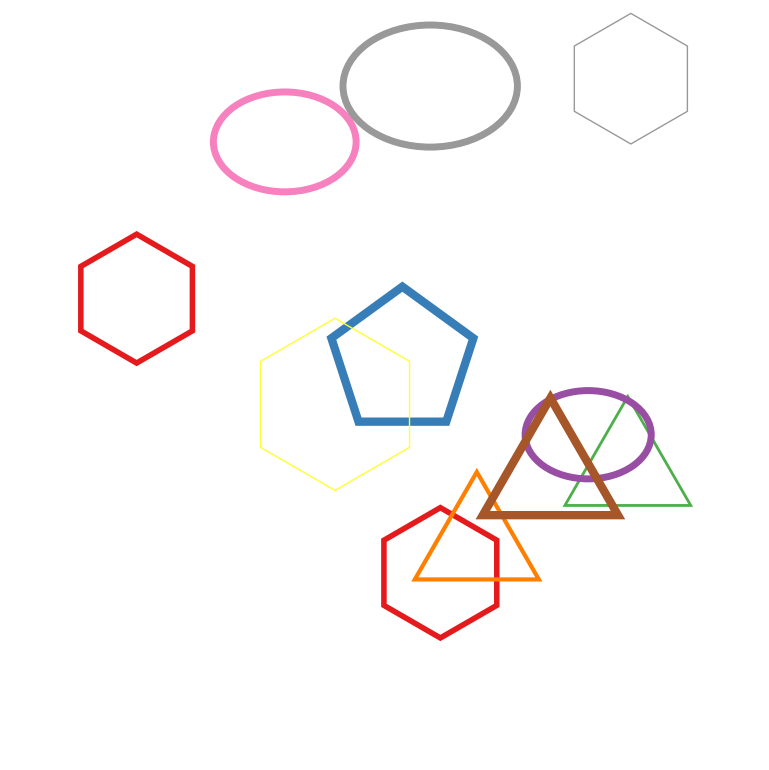[{"shape": "hexagon", "thickness": 2, "radius": 0.42, "center": [0.572, 0.256]}, {"shape": "hexagon", "thickness": 2, "radius": 0.42, "center": [0.177, 0.612]}, {"shape": "pentagon", "thickness": 3, "radius": 0.48, "center": [0.523, 0.531]}, {"shape": "triangle", "thickness": 1, "radius": 0.47, "center": [0.815, 0.391]}, {"shape": "oval", "thickness": 2.5, "radius": 0.41, "center": [0.764, 0.435]}, {"shape": "triangle", "thickness": 1.5, "radius": 0.47, "center": [0.619, 0.294]}, {"shape": "hexagon", "thickness": 0.5, "radius": 0.56, "center": [0.435, 0.475]}, {"shape": "triangle", "thickness": 3, "radius": 0.51, "center": [0.715, 0.382]}, {"shape": "oval", "thickness": 2.5, "radius": 0.46, "center": [0.37, 0.816]}, {"shape": "hexagon", "thickness": 0.5, "radius": 0.42, "center": [0.819, 0.898]}, {"shape": "oval", "thickness": 2.5, "radius": 0.57, "center": [0.559, 0.888]}]